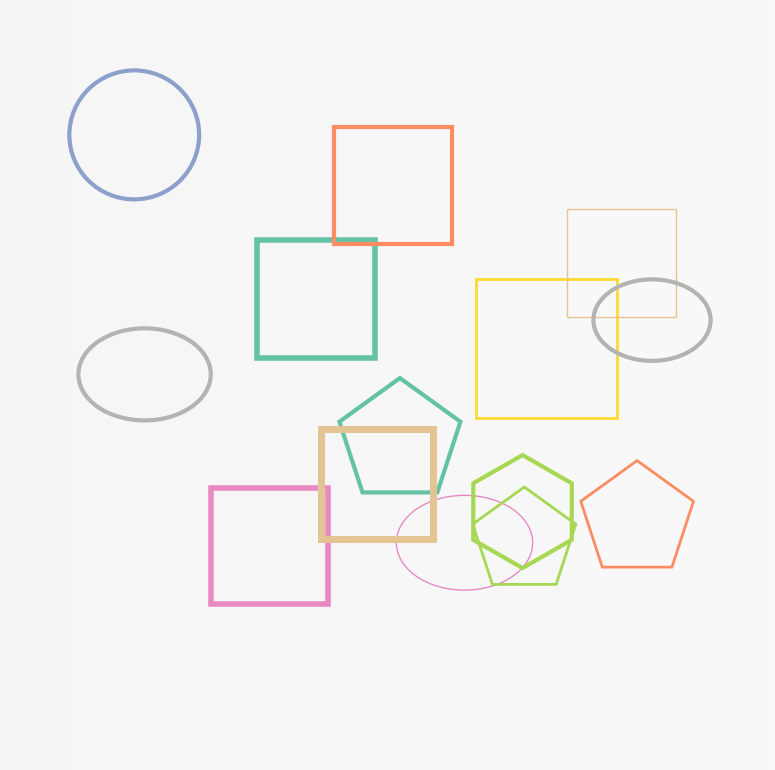[{"shape": "pentagon", "thickness": 1.5, "radius": 0.41, "center": [0.516, 0.427]}, {"shape": "square", "thickness": 2, "radius": 0.38, "center": [0.407, 0.612]}, {"shape": "pentagon", "thickness": 1, "radius": 0.38, "center": [0.822, 0.325]}, {"shape": "square", "thickness": 1.5, "radius": 0.38, "center": [0.507, 0.759]}, {"shape": "circle", "thickness": 1.5, "radius": 0.42, "center": [0.173, 0.825]}, {"shape": "oval", "thickness": 0.5, "radius": 0.44, "center": [0.599, 0.295]}, {"shape": "square", "thickness": 2, "radius": 0.38, "center": [0.348, 0.29]}, {"shape": "hexagon", "thickness": 1.5, "radius": 0.37, "center": [0.674, 0.336]}, {"shape": "pentagon", "thickness": 1, "radius": 0.35, "center": [0.676, 0.298]}, {"shape": "square", "thickness": 1, "radius": 0.45, "center": [0.705, 0.547]}, {"shape": "square", "thickness": 2.5, "radius": 0.36, "center": [0.487, 0.371]}, {"shape": "square", "thickness": 0.5, "radius": 0.35, "center": [0.802, 0.658]}, {"shape": "oval", "thickness": 1.5, "radius": 0.38, "center": [0.841, 0.584]}, {"shape": "oval", "thickness": 1.5, "radius": 0.43, "center": [0.187, 0.514]}]